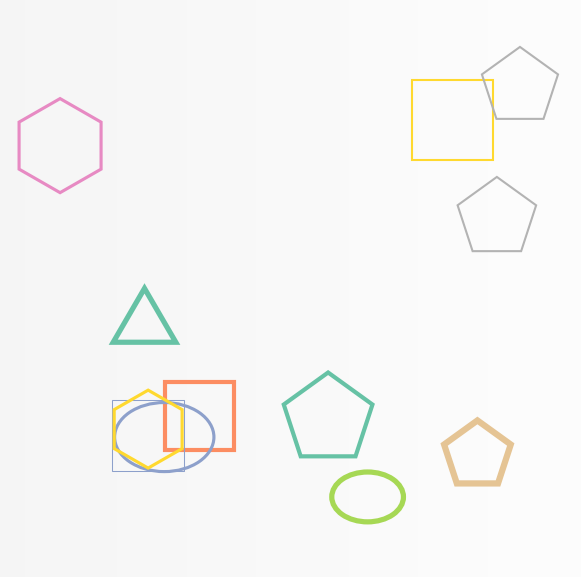[{"shape": "triangle", "thickness": 2.5, "radius": 0.31, "center": [0.249, 0.438]}, {"shape": "pentagon", "thickness": 2, "radius": 0.4, "center": [0.564, 0.274]}, {"shape": "square", "thickness": 2, "radius": 0.3, "center": [0.343, 0.279]}, {"shape": "square", "thickness": 0.5, "radius": 0.31, "center": [0.255, 0.245]}, {"shape": "oval", "thickness": 1.5, "radius": 0.43, "center": [0.283, 0.242]}, {"shape": "hexagon", "thickness": 1.5, "radius": 0.41, "center": [0.103, 0.747]}, {"shape": "oval", "thickness": 2.5, "radius": 0.31, "center": [0.632, 0.139]}, {"shape": "hexagon", "thickness": 1.5, "radius": 0.34, "center": [0.255, 0.256]}, {"shape": "square", "thickness": 1, "radius": 0.35, "center": [0.779, 0.792]}, {"shape": "pentagon", "thickness": 3, "radius": 0.3, "center": [0.821, 0.211]}, {"shape": "pentagon", "thickness": 1, "radius": 0.34, "center": [0.895, 0.849]}, {"shape": "pentagon", "thickness": 1, "radius": 0.36, "center": [0.855, 0.622]}]